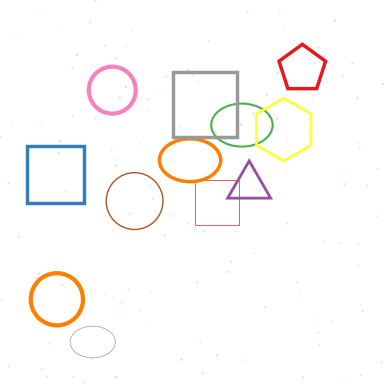[{"shape": "pentagon", "thickness": 2.5, "radius": 0.32, "center": [0.785, 0.821]}, {"shape": "square", "thickness": 0.5, "radius": 0.29, "center": [0.564, 0.473]}, {"shape": "square", "thickness": 2.5, "radius": 0.37, "center": [0.144, 0.546]}, {"shape": "oval", "thickness": 1.5, "radius": 0.4, "center": [0.628, 0.675]}, {"shape": "triangle", "thickness": 2, "radius": 0.32, "center": [0.647, 0.518]}, {"shape": "circle", "thickness": 3, "radius": 0.34, "center": [0.148, 0.223]}, {"shape": "oval", "thickness": 2.5, "radius": 0.4, "center": [0.494, 0.584]}, {"shape": "hexagon", "thickness": 2, "radius": 0.41, "center": [0.737, 0.663]}, {"shape": "circle", "thickness": 1, "radius": 0.37, "center": [0.35, 0.478]}, {"shape": "circle", "thickness": 3, "radius": 0.3, "center": [0.292, 0.766]}, {"shape": "square", "thickness": 2.5, "radius": 0.42, "center": [0.533, 0.728]}, {"shape": "oval", "thickness": 0.5, "radius": 0.29, "center": [0.241, 0.112]}]